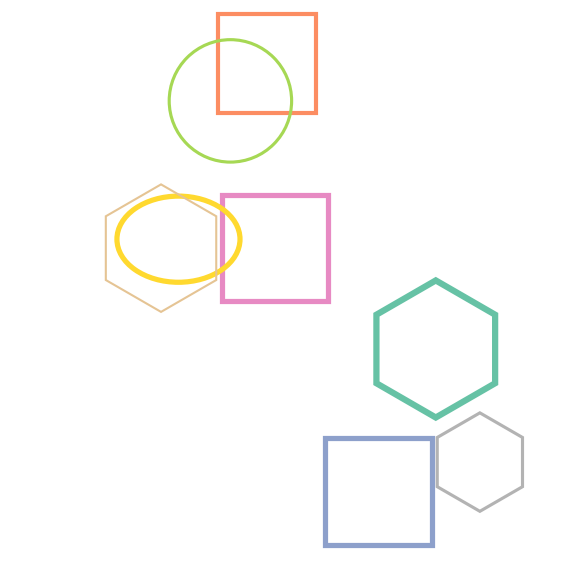[{"shape": "hexagon", "thickness": 3, "radius": 0.59, "center": [0.755, 0.395]}, {"shape": "square", "thickness": 2, "radius": 0.43, "center": [0.462, 0.889]}, {"shape": "square", "thickness": 2.5, "radius": 0.46, "center": [0.655, 0.148]}, {"shape": "square", "thickness": 2.5, "radius": 0.46, "center": [0.476, 0.569]}, {"shape": "circle", "thickness": 1.5, "radius": 0.53, "center": [0.399, 0.824]}, {"shape": "oval", "thickness": 2.5, "radius": 0.53, "center": [0.309, 0.585]}, {"shape": "hexagon", "thickness": 1, "radius": 0.55, "center": [0.279, 0.569]}, {"shape": "hexagon", "thickness": 1.5, "radius": 0.43, "center": [0.831, 0.199]}]